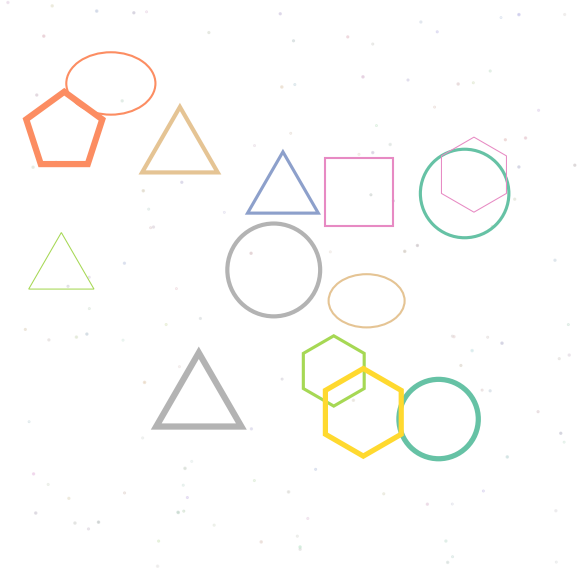[{"shape": "circle", "thickness": 1.5, "radius": 0.38, "center": [0.805, 0.664]}, {"shape": "circle", "thickness": 2.5, "radius": 0.34, "center": [0.759, 0.274]}, {"shape": "oval", "thickness": 1, "radius": 0.39, "center": [0.192, 0.855]}, {"shape": "pentagon", "thickness": 3, "radius": 0.35, "center": [0.111, 0.771]}, {"shape": "triangle", "thickness": 1.5, "radius": 0.35, "center": [0.49, 0.665]}, {"shape": "square", "thickness": 1, "radius": 0.29, "center": [0.621, 0.667]}, {"shape": "hexagon", "thickness": 0.5, "radius": 0.32, "center": [0.821, 0.697]}, {"shape": "triangle", "thickness": 0.5, "radius": 0.33, "center": [0.106, 0.531]}, {"shape": "hexagon", "thickness": 1.5, "radius": 0.3, "center": [0.578, 0.357]}, {"shape": "hexagon", "thickness": 2.5, "radius": 0.38, "center": [0.629, 0.285]}, {"shape": "oval", "thickness": 1, "radius": 0.33, "center": [0.635, 0.478]}, {"shape": "triangle", "thickness": 2, "radius": 0.38, "center": [0.312, 0.738]}, {"shape": "triangle", "thickness": 3, "radius": 0.43, "center": [0.344, 0.303]}, {"shape": "circle", "thickness": 2, "radius": 0.4, "center": [0.474, 0.532]}]